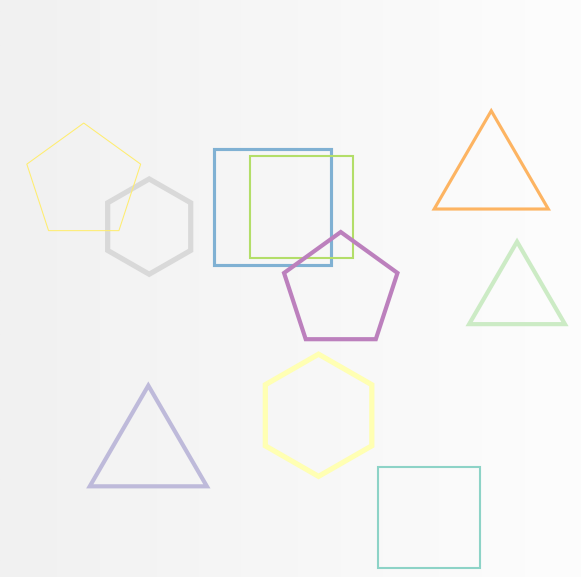[{"shape": "square", "thickness": 1, "radius": 0.44, "center": [0.738, 0.102]}, {"shape": "hexagon", "thickness": 2.5, "radius": 0.53, "center": [0.548, 0.28]}, {"shape": "triangle", "thickness": 2, "radius": 0.58, "center": [0.255, 0.215]}, {"shape": "square", "thickness": 1.5, "radius": 0.5, "center": [0.469, 0.641]}, {"shape": "triangle", "thickness": 1.5, "radius": 0.57, "center": [0.845, 0.694]}, {"shape": "square", "thickness": 1, "radius": 0.44, "center": [0.519, 0.641]}, {"shape": "hexagon", "thickness": 2.5, "radius": 0.41, "center": [0.257, 0.607]}, {"shape": "pentagon", "thickness": 2, "radius": 0.51, "center": [0.586, 0.495]}, {"shape": "triangle", "thickness": 2, "radius": 0.48, "center": [0.89, 0.485]}, {"shape": "pentagon", "thickness": 0.5, "radius": 0.51, "center": [0.144, 0.683]}]